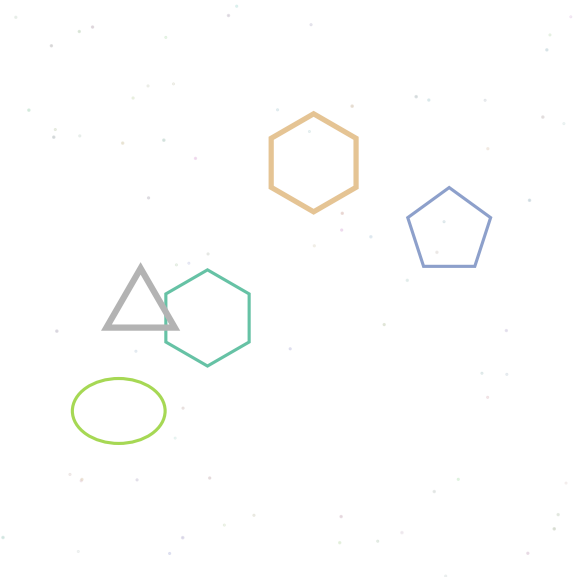[{"shape": "hexagon", "thickness": 1.5, "radius": 0.42, "center": [0.359, 0.449]}, {"shape": "pentagon", "thickness": 1.5, "radius": 0.38, "center": [0.778, 0.599]}, {"shape": "oval", "thickness": 1.5, "radius": 0.4, "center": [0.206, 0.287]}, {"shape": "hexagon", "thickness": 2.5, "radius": 0.42, "center": [0.543, 0.717]}, {"shape": "triangle", "thickness": 3, "radius": 0.34, "center": [0.243, 0.466]}]